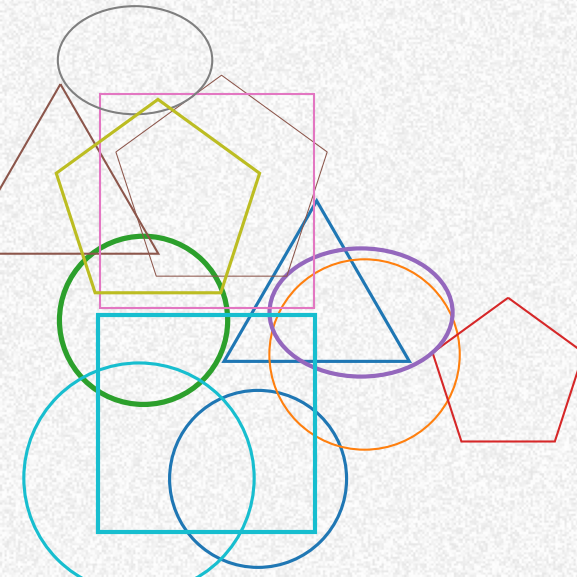[{"shape": "circle", "thickness": 1.5, "radius": 0.77, "center": [0.447, 0.17]}, {"shape": "triangle", "thickness": 1.5, "radius": 0.93, "center": [0.548, 0.466]}, {"shape": "circle", "thickness": 1, "radius": 0.82, "center": [0.631, 0.385]}, {"shape": "circle", "thickness": 2.5, "radius": 0.73, "center": [0.249, 0.444]}, {"shape": "pentagon", "thickness": 1, "radius": 0.69, "center": [0.88, 0.346]}, {"shape": "oval", "thickness": 2, "radius": 0.79, "center": [0.625, 0.458]}, {"shape": "triangle", "thickness": 1, "radius": 0.98, "center": [0.105, 0.658]}, {"shape": "pentagon", "thickness": 0.5, "radius": 0.96, "center": [0.384, 0.677]}, {"shape": "square", "thickness": 1, "radius": 0.93, "center": [0.358, 0.651]}, {"shape": "oval", "thickness": 1, "radius": 0.67, "center": [0.234, 0.895]}, {"shape": "pentagon", "thickness": 1.5, "radius": 0.93, "center": [0.273, 0.642]}, {"shape": "circle", "thickness": 1.5, "radius": 1.0, "center": [0.241, 0.171]}, {"shape": "square", "thickness": 2, "radius": 0.94, "center": [0.358, 0.266]}]